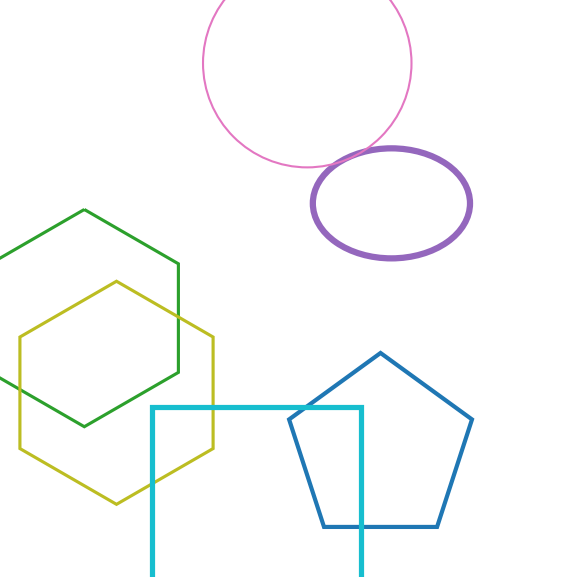[{"shape": "pentagon", "thickness": 2, "radius": 0.83, "center": [0.659, 0.221]}, {"shape": "hexagon", "thickness": 1.5, "radius": 0.94, "center": [0.146, 0.448]}, {"shape": "oval", "thickness": 3, "radius": 0.68, "center": [0.678, 0.647]}, {"shape": "circle", "thickness": 1, "radius": 0.9, "center": [0.532, 0.89]}, {"shape": "hexagon", "thickness": 1.5, "radius": 0.97, "center": [0.202, 0.319]}, {"shape": "square", "thickness": 2.5, "radius": 0.9, "center": [0.444, 0.114]}]